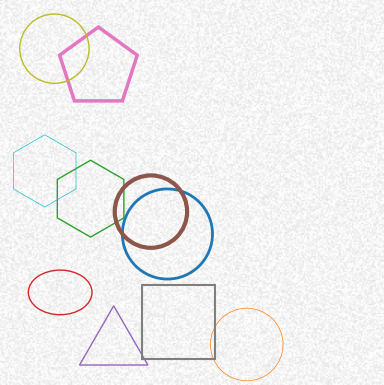[{"shape": "circle", "thickness": 2, "radius": 0.59, "center": [0.435, 0.392]}, {"shape": "circle", "thickness": 0.5, "radius": 0.47, "center": [0.641, 0.105]}, {"shape": "hexagon", "thickness": 1, "radius": 0.5, "center": [0.235, 0.484]}, {"shape": "oval", "thickness": 1, "radius": 0.41, "center": [0.156, 0.241]}, {"shape": "triangle", "thickness": 1, "radius": 0.51, "center": [0.295, 0.103]}, {"shape": "circle", "thickness": 3, "radius": 0.47, "center": [0.392, 0.45]}, {"shape": "pentagon", "thickness": 2.5, "radius": 0.53, "center": [0.256, 0.824]}, {"shape": "square", "thickness": 1.5, "radius": 0.48, "center": [0.463, 0.163]}, {"shape": "circle", "thickness": 1, "radius": 0.45, "center": [0.141, 0.874]}, {"shape": "hexagon", "thickness": 0.5, "radius": 0.47, "center": [0.116, 0.556]}]